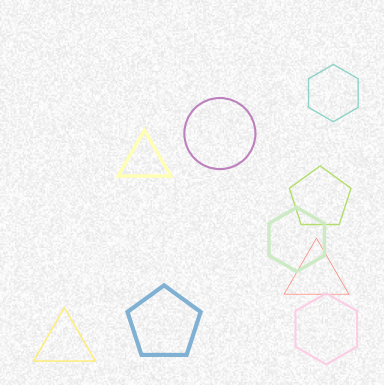[{"shape": "hexagon", "thickness": 1, "radius": 0.37, "center": [0.866, 0.758]}, {"shape": "triangle", "thickness": 2.5, "radius": 0.4, "center": [0.375, 0.582]}, {"shape": "triangle", "thickness": 0.5, "radius": 0.49, "center": [0.822, 0.284]}, {"shape": "pentagon", "thickness": 3, "radius": 0.5, "center": [0.426, 0.159]}, {"shape": "pentagon", "thickness": 1, "radius": 0.42, "center": [0.832, 0.485]}, {"shape": "hexagon", "thickness": 1.5, "radius": 0.46, "center": [0.847, 0.146]}, {"shape": "circle", "thickness": 1.5, "radius": 0.46, "center": [0.571, 0.653]}, {"shape": "hexagon", "thickness": 2.5, "radius": 0.42, "center": [0.771, 0.378]}, {"shape": "triangle", "thickness": 1, "radius": 0.46, "center": [0.167, 0.108]}]